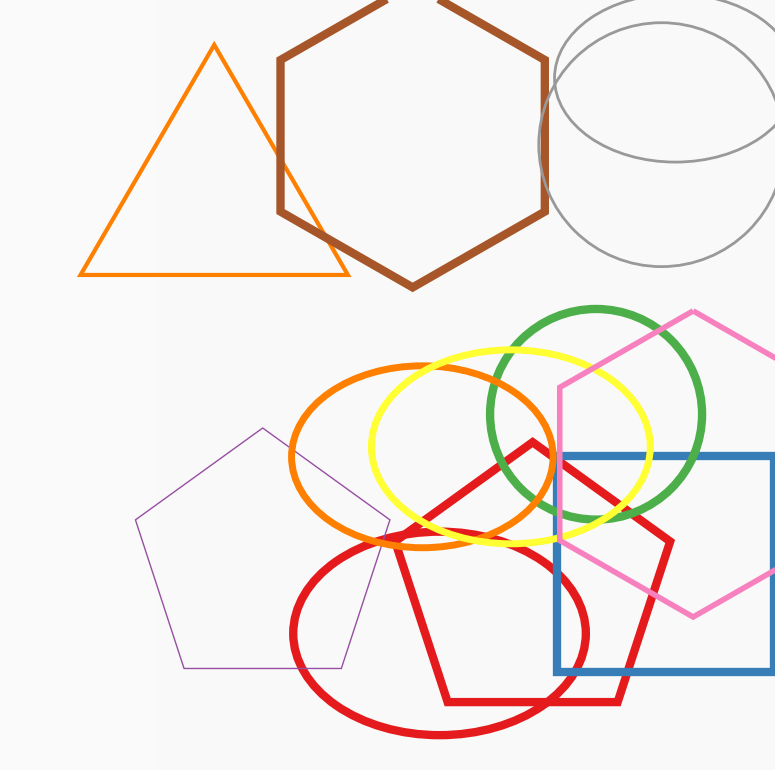[{"shape": "oval", "thickness": 3, "radius": 0.94, "center": [0.567, 0.177]}, {"shape": "pentagon", "thickness": 3, "radius": 0.93, "center": [0.687, 0.239]}, {"shape": "square", "thickness": 3, "radius": 0.7, "center": [0.858, 0.268]}, {"shape": "circle", "thickness": 3, "radius": 0.68, "center": [0.769, 0.462]}, {"shape": "pentagon", "thickness": 0.5, "radius": 0.86, "center": [0.339, 0.272]}, {"shape": "triangle", "thickness": 1.5, "radius": 1.0, "center": [0.276, 0.743]}, {"shape": "oval", "thickness": 2.5, "radius": 0.84, "center": [0.545, 0.407]}, {"shape": "oval", "thickness": 2.5, "radius": 0.9, "center": [0.659, 0.42]}, {"shape": "hexagon", "thickness": 3, "radius": 0.98, "center": [0.532, 0.824]}, {"shape": "hexagon", "thickness": 2, "radius": 0.99, "center": [0.894, 0.397]}, {"shape": "circle", "thickness": 1, "radius": 0.79, "center": [0.854, 0.812]}, {"shape": "oval", "thickness": 1, "radius": 0.78, "center": [0.871, 0.899]}]